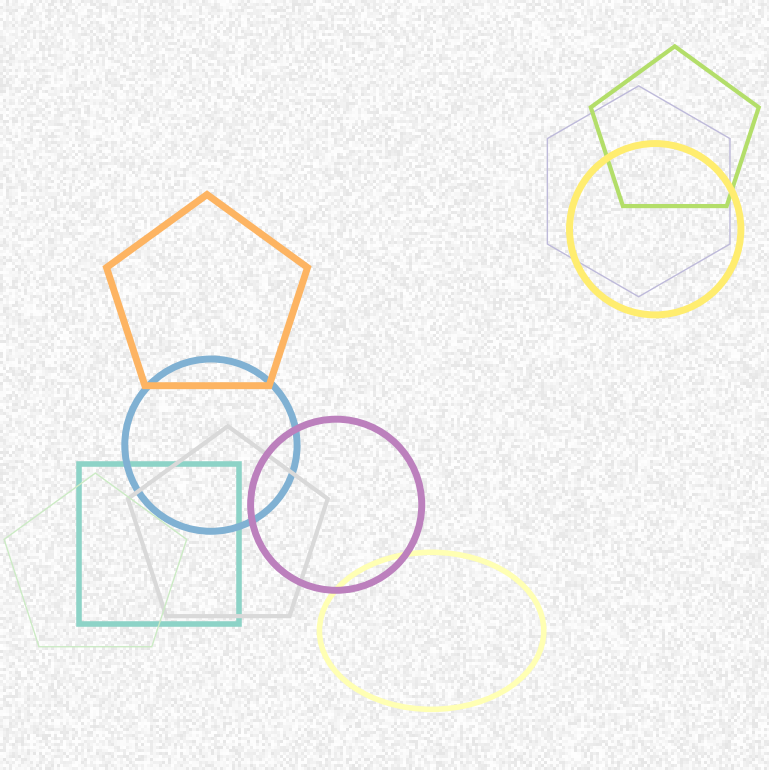[{"shape": "square", "thickness": 2, "radius": 0.52, "center": [0.206, 0.294]}, {"shape": "oval", "thickness": 2, "radius": 0.73, "center": [0.561, 0.181]}, {"shape": "hexagon", "thickness": 0.5, "radius": 0.68, "center": [0.829, 0.752]}, {"shape": "circle", "thickness": 2.5, "radius": 0.56, "center": [0.274, 0.422]}, {"shape": "pentagon", "thickness": 2.5, "radius": 0.69, "center": [0.269, 0.61]}, {"shape": "pentagon", "thickness": 1.5, "radius": 0.57, "center": [0.876, 0.825]}, {"shape": "pentagon", "thickness": 1.5, "radius": 0.68, "center": [0.296, 0.31]}, {"shape": "circle", "thickness": 2.5, "radius": 0.56, "center": [0.437, 0.344]}, {"shape": "pentagon", "thickness": 0.5, "radius": 0.62, "center": [0.124, 0.261]}, {"shape": "circle", "thickness": 2.5, "radius": 0.56, "center": [0.851, 0.702]}]